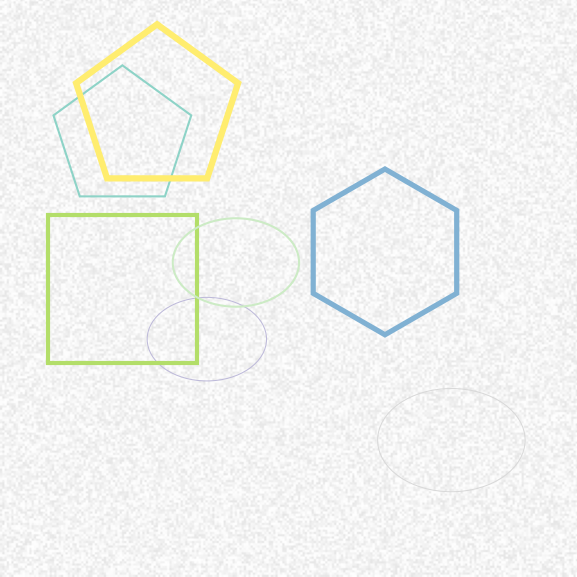[{"shape": "pentagon", "thickness": 1, "radius": 0.63, "center": [0.212, 0.761]}, {"shape": "oval", "thickness": 0.5, "radius": 0.52, "center": [0.358, 0.412]}, {"shape": "hexagon", "thickness": 2.5, "radius": 0.72, "center": [0.667, 0.563]}, {"shape": "square", "thickness": 2, "radius": 0.64, "center": [0.212, 0.499]}, {"shape": "oval", "thickness": 0.5, "radius": 0.64, "center": [0.782, 0.237]}, {"shape": "oval", "thickness": 1, "radius": 0.55, "center": [0.409, 0.545]}, {"shape": "pentagon", "thickness": 3, "radius": 0.74, "center": [0.272, 0.81]}]